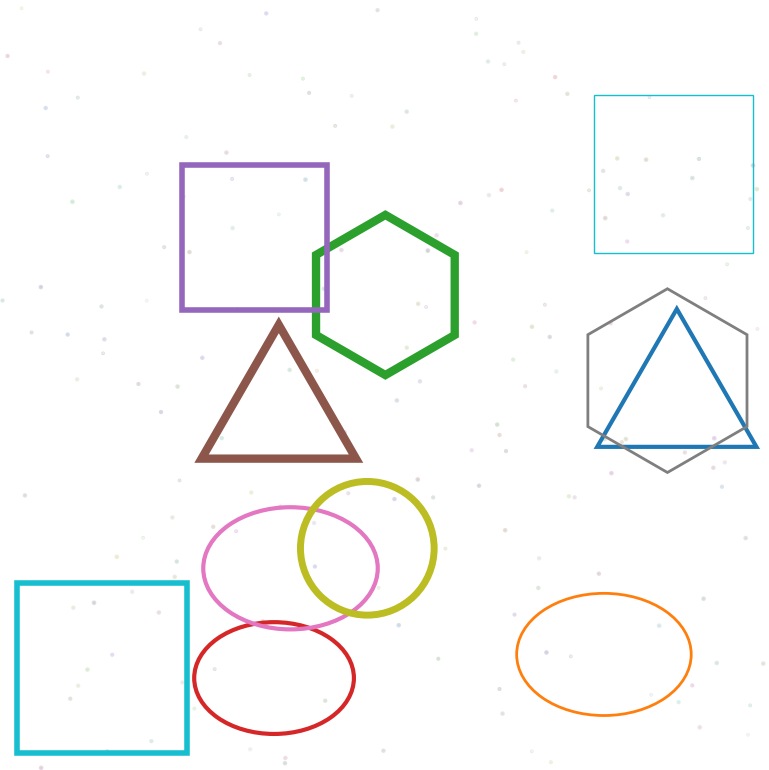[{"shape": "triangle", "thickness": 1.5, "radius": 0.6, "center": [0.879, 0.479]}, {"shape": "oval", "thickness": 1, "radius": 0.57, "center": [0.784, 0.15]}, {"shape": "hexagon", "thickness": 3, "radius": 0.52, "center": [0.5, 0.617]}, {"shape": "oval", "thickness": 1.5, "radius": 0.52, "center": [0.356, 0.119]}, {"shape": "square", "thickness": 2, "radius": 0.47, "center": [0.33, 0.692]}, {"shape": "triangle", "thickness": 3, "radius": 0.58, "center": [0.362, 0.462]}, {"shape": "oval", "thickness": 1.5, "radius": 0.57, "center": [0.377, 0.262]}, {"shape": "hexagon", "thickness": 1, "radius": 0.6, "center": [0.867, 0.506]}, {"shape": "circle", "thickness": 2.5, "radius": 0.43, "center": [0.477, 0.288]}, {"shape": "square", "thickness": 2, "radius": 0.55, "center": [0.132, 0.132]}, {"shape": "square", "thickness": 0.5, "radius": 0.51, "center": [0.874, 0.774]}]